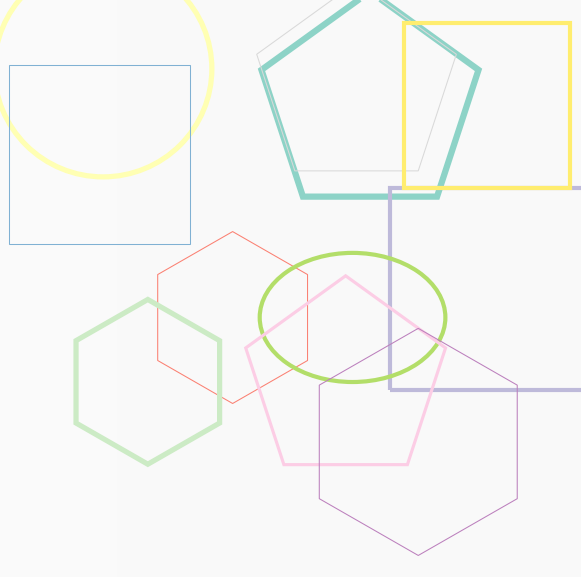[{"shape": "pentagon", "thickness": 3, "radius": 0.98, "center": [0.637, 0.817]}, {"shape": "circle", "thickness": 2.5, "radius": 0.94, "center": [0.177, 0.88]}, {"shape": "square", "thickness": 2, "radius": 0.87, "center": [0.845, 0.498]}, {"shape": "hexagon", "thickness": 0.5, "radius": 0.74, "center": [0.4, 0.449]}, {"shape": "square", "thickness": 0.5, "radius": 0.78, "center": [0.17, 0.732]}, {"shape": "oval", "thickness": 2, "radius": 0.8, "center": [0.607, 0.449]}, {"shape": "pentagon", "thickness": 1.5, "radius": 0.9, "center": [0.595, 0.341]}, {"shape": "pentagon", "thickness": 0.5, "radius": 0.9, "center": [0.613, 0.849]}, {"shape": "hexagon", "thickness": 0.5, "radius": 0.98, "center": [0.72, 0.234]}, {"shape": "hexagon", "thickness": 2.5, "radius": 0.71, "center": [0.254, 0.338]}, {"shape": "square", "thickness": 2, "radius": 0.71, "center": [0.838, 0.817]}]